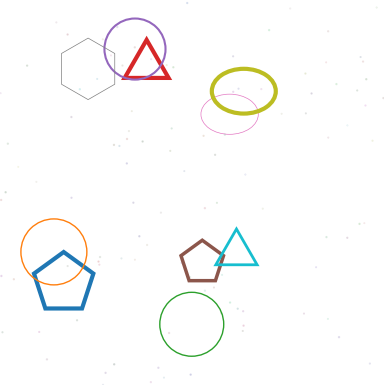[{"shape": "pentagon", "thickness": 3, "radius": 0.41, "center": [0.165, 0.264]}, {"shape": "circle", "thickness": 1, "radius": 0.43, "center": [0.14, 0.346]}, {"shape": "circle", "thickness": 1, "radius": 0.42, "center": [0.498, 0.158]}, {"shape": "triangle", "thickness": 3, "radius": 0.33, "center": [0.381, 0.831]}, {"shape": "circle", "thickness": 1.5, "radius": 0.4, "center": [0.351, 0.873]}, {"shape": "pentagon", "thickness": 2.5, "radius": 0.29, "center": [0.525, 0.318]}, {"shape": "oval", "thickness": 0.5, "radius": 0.37, "center": [0.596, 0.703]}, {"shape": "hexagon", "thickness": 0.5, "radius": 0.4, "center": [0.229, 0.821]}, {"shape": "oval", "thickness": 3, "radius": 0.42, "center": [0.633, 0.763]}, {"shape": "triangle", "thickness": 2, "radius": 0.31, "center": [0.614, 0.343]}]